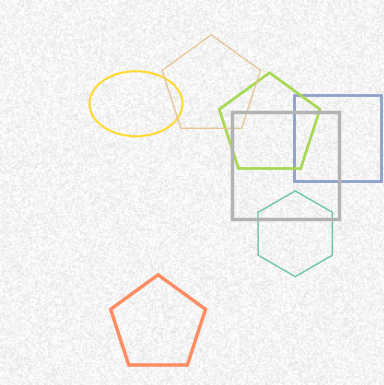[{"shape": "hexagon", "thickness": 1, "radius": 0.56, "center": [0.767, 0.393]}, {"shape": "pentagon", "thickness": 2.5, "radius": 0.65, "center": [0.411, 0.157]}, {"shape": "square", "thickness": 2, "radius": 0.56, "center": [0.876, 0.641]}, {"shape": "pentagon", "thickness": 2, "radius": 0.69, "center": [0.7, 0.674]}, {"shape": "oval", "thickness": 1.5, "radius": 0.6, "center": [0.353, 0.731]}, {"shape": "pentagon", "thickness": 1, "radius": 0.67, "center": [0.549, 0.775]}, {"shape": "square", "thickness": 2.5, "radius": 0.7, "center": [0.742, 0.57]}]